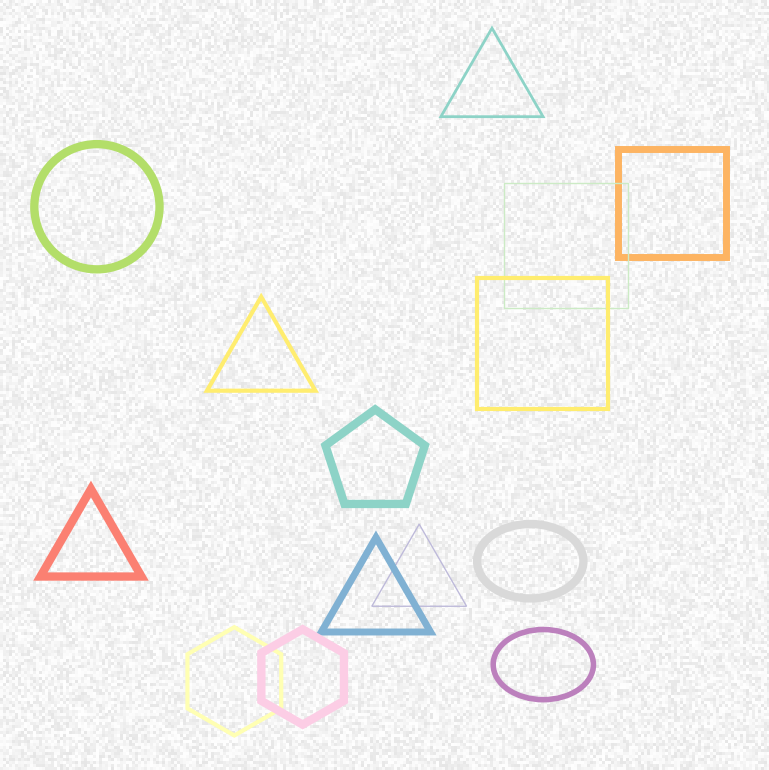[{"shape": "triangle", "thickness": 1, "radius": 0.38, "center": [0.639, 0.887]}, {"shape": "pentagon", "thickness": 3, "radius": 0.34, "center": [0.487, 0.4]}, {"shape": "hexagon", "thickness": 1.5, "radius": 0.35, "center": [0.304, 0.115]}, {"shape": "triangle", "thickness": 0.5, "radius": 0.36, "center": [0.544, 0.248]}, {"shape": "triangle", "thickness": 3, "radius": 0.38, "center": [0.118, 0.289]}, {"shape": "triangle", "thickness": 2.5, "radius": 0.41, "center": [0.488, 0.22]}, {"shape": "square", "thickness": 2.5, "radius": 0.35, "center": [0.872, 0.737]}, {"shape": "circle", "thickness": 3, "radius": 0.41, "center": [0.126, 0.732]}, {"shape": "hexagon", "thickness": 3, "radius": 0.31, "center": [0.393, 0.121]}, {"shape": "oval", "thickness": 3, "radius": 0.35, "center": [0.689, 0.271]}, {"shape": "oval", "thickness": 2, "radius": 0.33, "center": [0.706, 0.137]}, {"shape": "square", "thickness": 0.5, "radius": 0.4, "center": [0.735, 0.681]}, {"shape": "square", "thickness": 1.5, "radius": 0.43, "center": [0.705, 0.554]}, {"shape": "triangle", "thickness": 1.5, "radius": 0.41, "center": [0.339, 0.533]}]